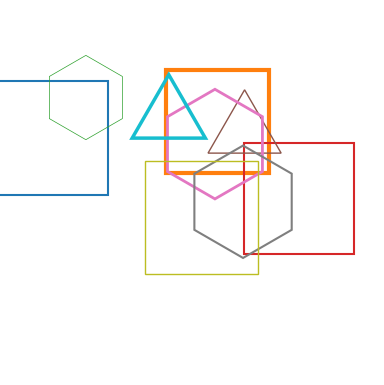[{"shape": "square", "thickness": 1.5, "radius": 0.74, "center": [0.133, 0.642]}, {"shape": "square", "thickness": 3, "radius": 0.66, "center": [0.565, 0.684]}, {"shape": "hexagon", "thickness": 0.5, "radius": 0.55, "center": [0.223, 0.747]}, {"shape": "square", "thickness": 1.5, "radius": 0.72, "center": [0.777, 0.484]}, {"shape": "triangle", "thickness": 1, "radius": 0.55, "center": [0.635, 0.657]}, {"shape": "hexagon", "thickness": 2, "radius": 0.71, "center": [0.558, 0.626]}, {"shape": "hexagon", "thickness": 1.5, "radius": 0.73, "center": [0.631, 0.476]}, {"shape": "square", "thickness": 1, "radius": 0.74, "center": [0.522, 0.435]}, {"shape": "triangle", "thickness": 2.5, "radius": 0.55, "center": [0.438, 0.696]}]